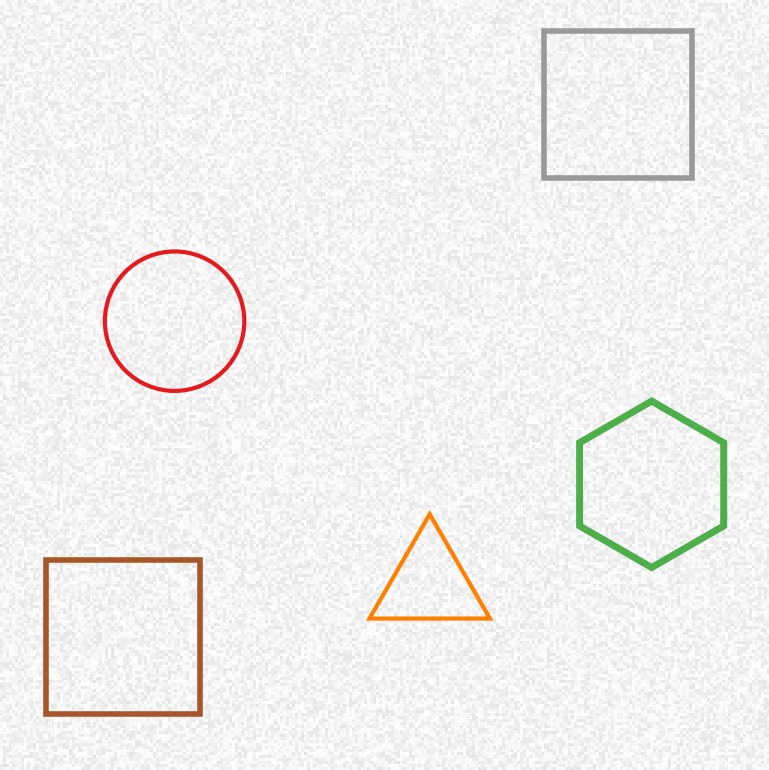[{"shape": "circle", "thickness": 1.5, "radius": 0.45, "center": [0.227, 0.583]}, {"shape": "hexagon", "thickness": 2.5, "radius": 0.54, "center": [0.846, 0.371]}, {"shape": "triangle", "thickness": 1.5, "radius": 0.45, "center": [0.558, 0.242]}, {"shape": "square", "thickness": 2, "radius": 0.5, "center": [0.159, 0.172]}, {"shape": "square", "thickness": 2, "radius": 0.48, "center": [0.803, 0.864]}]